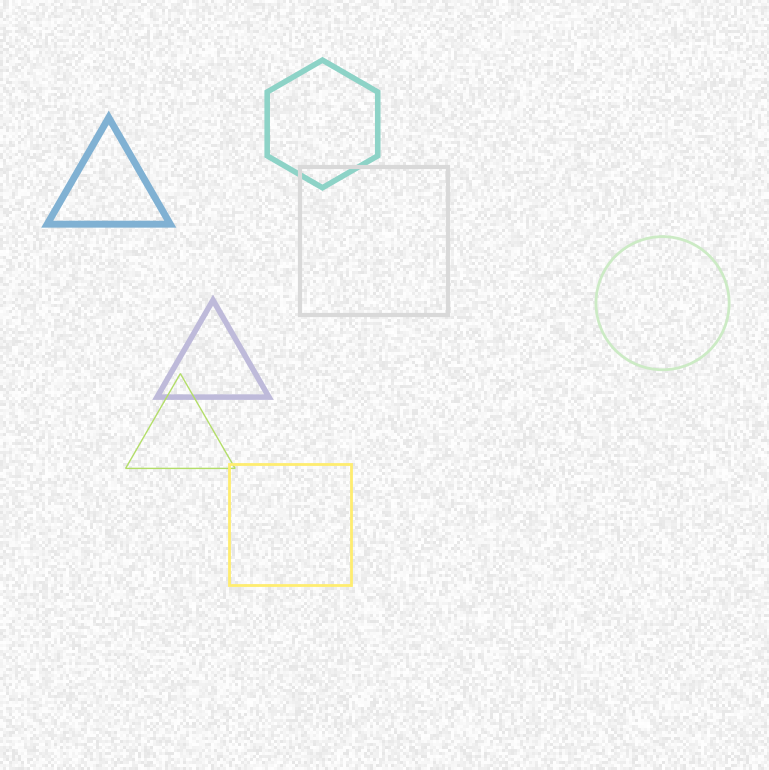[{"shape": "hexagon", "thickness": 2, "radius": 0.41, "center": [0.419, 0.839]}, {"shape": "triangle", "thickness": 2, "radius": 0.42, "center": [0.277, 0.526]}, {"shape": "triangle", "thickness": 2.5, "radius": 0.46, "center": [0.141, 0.755]}, {"shape": "triangle", "thickness": 0.5, "radius": 0.41, "center": [0.234, 0.433]}, {"shape": "square", "thickness": 1.5, "radius": 0.48, "center": [0.486, 0.687]}, {"shape": "circle", "thickness": 1, "radius": 0.43, "center": [0.86, 0.606]}, {"shape": "square", "thickness": 1, "radius": 0.39, "center": [0.377, 0.319]}]